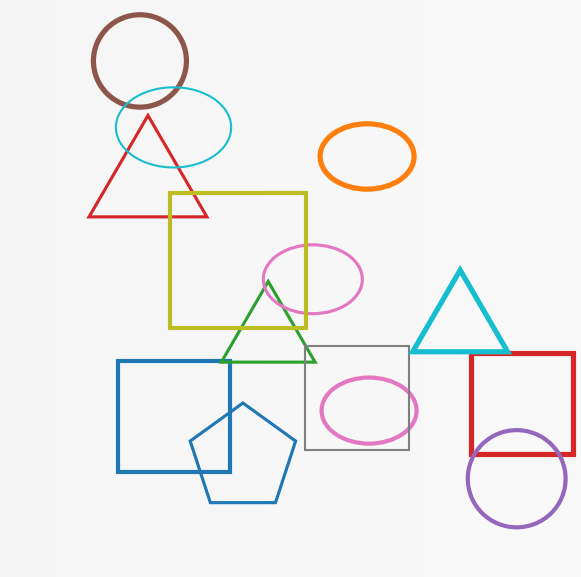[{"shape": "pentagon", "thickness": 1.5, "radius": 0.48, "center": [0.418, 0.206]}, {"shape": "square", "thickness": 2, "radius": 0.48, "center": [0.299, 0.278]}, {"shape": "oval", "thickness": 2.5, "radius": 0.4, "center": [0.632, 0.728]}, {"shape": "triangle", "thickness": 1.5, "radius": 0.47, "center": [0.461, 0.419]}, {"shape": "triangle", "thickness": 1.5, "radius": 0.59, "center": [0.255, 0.682]}, {"shape": "square", "thickness": 2.5, "radius": 0.44, "center": [0.897, 0.301]}, {"shape": "circle", "thickness": 2, "radius": 0.42, "center": [0.889, 0.17]}, {"shape": "circle", "thickness": 2.5, "radius": 0.4, "center": [0.241, 0.894]}, {"shape": "oval", "thickness": 1.5, "radius": 0.43, "center": [0.538, 0.516]}, {"shape": "oval", "thickness": 2, "radius": 0.41, "center": [0.635, 0.288]}, {"shape": "square", "thickness": 1, "radius": 0.45, "center": [0.614, 0.31]}, {"shape": "square", "thickness": 2, "radius": 0.58, "center": [0.409, 0.548]}, {"shape": "triangle", "thickness": 2.5, "radius": 0.47, "center": [0.792, 0.437]}, {"shape": "oval", "thickness": 1, "radius": 0.5, "center": [0.299, 0.779]}]